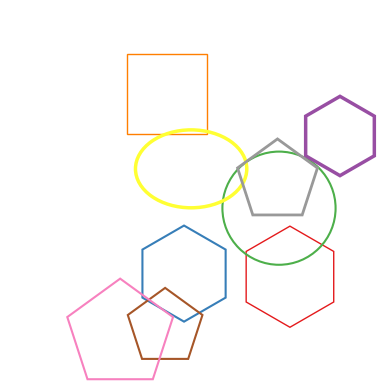[{"shape": "hexagon", "thickness": 1, "radius": 0.66, "center": [0.753, 0.281]}, {"shape": "hexagon", "thickness": 1.5, "radius": 0.62, "center": [0.478, 0.289]}, {"shape": "circle", "thickness": 1.5, "radius": 0.73, "center": [0.725, 0.459]}, {"shape": "hexagon", "thickness": 2.5, "radius": 0.51, "center": [0.883, 0.647]}, {"shape": "square", "thickness": 1, "radius": 0.52, "center": [0.435, 0.756]}, {"shape": "oval", "thickness": 2.5, "radius": 0.72, "center": [0.496, 0.561]}, {"shape": "pentagon", "thickness": 1.5, "radius": 0.51, "center": [0.429, 0.15]}, {"shape": "pentagon", "thickness": 1.5, "radius": 0.72, "center": [0.312, 0.132]}, {"shape": "pentagon", "thickness": 2, "radius": 0.55, "center": [0.721, 0.53]}]